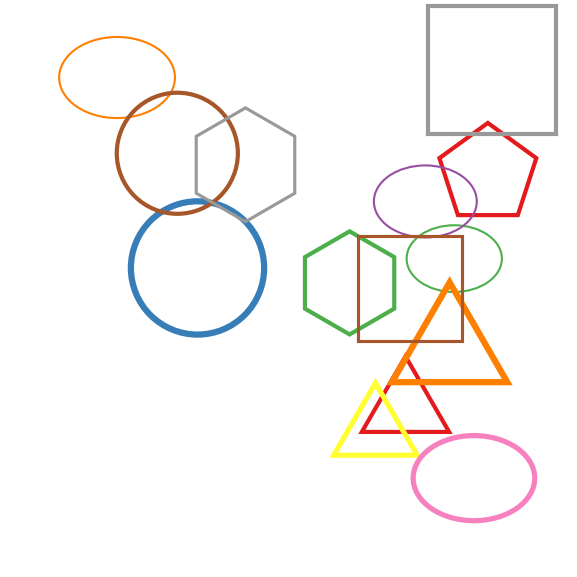[{"shape": "pentagon", "thickness": 2, "radius": 0.44, "center": [0.845, 0.698]}, {"shape": "triangle", "thickness": 2, "radius": 0.44, "center": [0.702, 0.295]}, {"shape": "circle", "thickness": 3, "radius": 0.58, "center": [0.342, 0.535]}, {"shape": "hexagon", "thickness": 2, "radius": 0.45, "center": [0.605, 0.509]}, {"shape": "oval", "thickness": 1, "radius": 0.41, "center": [0.787, 0.551]}, {"shape": "oval", "thickness": 1, "radius": 0.45, "center": [0.737, 0.65]}, {"shape": "oval", "thickness": 1, "radius": 0.5, "center": [0.203, 0.865]}, {"shape": "triangle", "thickness": 3, "radius": 0.58, "center": [0.779, 0.395]}, {"shape": "triangle", "thickness": 2.5, "radius": 0.42, "center": [0.65, 0.253]}, {"shape": "square", "thickness": 1.5, "radius": 0.45, "center": [0.709, 0.5]}, {"shape": "circle", "thickness": 2, "radius": 0.52, "center": [0.307, 0.734]}, {"shape": "oval", "thickness": 2.5, "radius": 0.53, "center": [0.821, 0.171]}, {"shape": "square", "thickness": 2, "radius": 0.55, "center": [0.852, 0.878]}, {"shape": "hexagon", "thickness": 1.5, "radius": 0.49, "center": [0.425, 0.714]}]